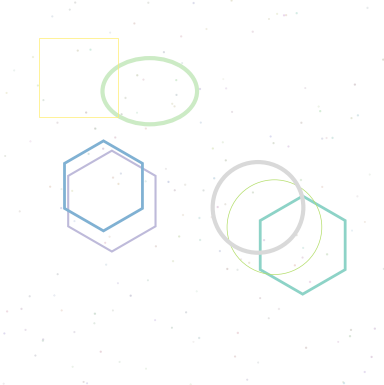[{"shape": "hexagon", "thickness": 2, "radius": 0.64, "center": [0.786, 0.363]}, {"shape": "hexagon", "thickness": 1.5, "radius": 0.65, "center": [0.291, 0.478]}, {"shape": "hexagon", "thickness": 2, "radius": 0.58, "center": [0.269, 0.517]}, {"shape": "circle", "thickness": 0.5, "radius": 0.62, "center": [0.713, 0.41]}, {"shape": "circle", "thickness": 3, "radius": 0.59, "center": [0.67, 0.461]}, {"shape": "oval", "thickness": 3, "radius": 0.61, "center": [0.389, 0.763]}, {"shape": "square", "thickness": 0.5, "radius": 0.51, "center": [0.203, 0.799]}]